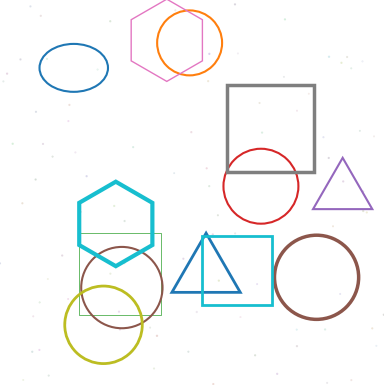[{"shape": "oval", "thickness": 1.5, "radius": 0.44, "center": [0.192, 0.824]}, {"shape": "triangle", "thickness": 2, "radius": 0.51, "center": [0.535, 0.292]}, {"shape": "circle", "thickness": 1.5, "radius": 0.42, "center": [0.493, 0.889]}, {"shape": "square", "thickness": 0.5, "radius": 0.53, "center": [0.312, 0.289]}, {"shape": "circle", "thickness": 1.5, "radius": 0.49, "center": [0.678, 0.516]}, {"shape": "triangle", "thickness": 1.5, "radius": 0.44, "center": [0.89, 0.501]}, {"shape": "circle", "thickness": 1.5, "radius": 0.53, "center": [0.317, 0.253]}, {"shape": "circle", "thickness": 2.5, "radius": 0.55, "center": [0.822, 0.28]}, {"shape": "hexagon", "thickness": 1, "radius": 0.53, "center": [0.433, 0.895]}, {"shape": "square", "thickness": 2.5, "radius": 0.57, "center": [0.703, 0.666]}, {"shape": "circle", "thickness": 2, "radius": 0.5, "center": [0.269, 0.156]}, {"shape": "square", "thickness": 2, "radius": 0.45, "center": [0.616, 0.297]}, {"shape": "hexagon", "thickness": 3, "radius": 0.55, "center": [0.301, 0.418]}]